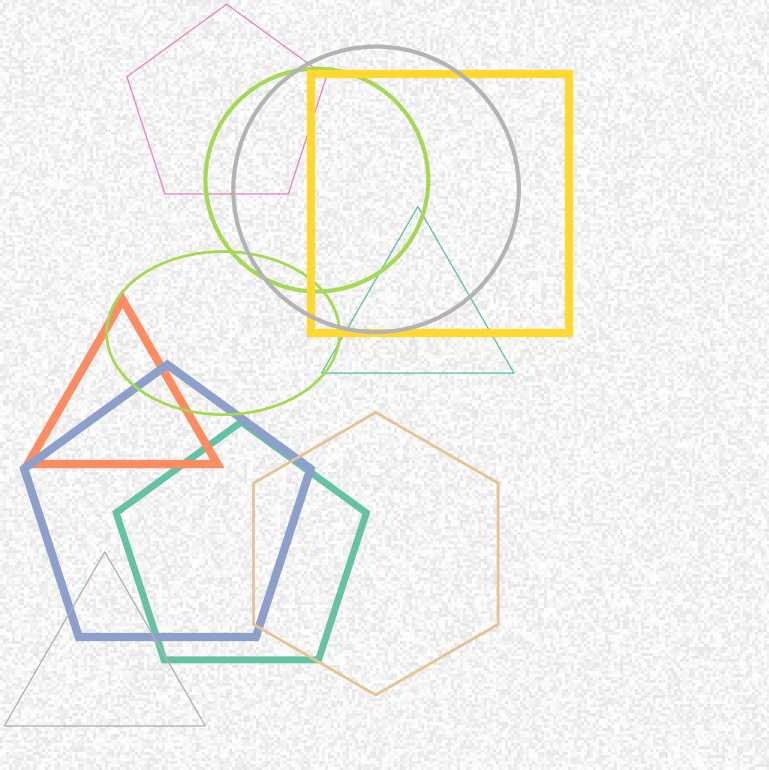[{"shape": "pentagon", "thickness": 2.5, "radius": 0.85, "center": [0.313, 0.281]}, {"shape": "triangle", "thickness": 0.5, "radius": 0.72, "center": [0.543, 0.588]}, {"shape": "triangle", "thickness": 3, "radius": 0.71, "center": [0.159, 0.468]}, {"shape": "pentagon", "thickness": 3, "radius": 0.98, "center": [0.217, 0.331]}, {"shape": "pentagon", "thickness": 0.5, "radius": 0.68, "center": [0.294, 0.858]}, {"shape": "circle", "thickness": 1.5, "radius": 0.72, "center": [0.411, 0.766]}, {"shape": "oval", "thickness": 1, "radius": 0.76, "center": [0.29, 0.567]}, {"shape": "square", "thickness": 3, "radius": 0.84, "center": [0.572, 0.736]}, {"shape": "hexagon", "thickness": 1, "radius": 0.92, "center": [0.488, 0.281]}, {"shape": "circle", "thickness": 1.5, "radius": 0.93, "center": [0.488, 0.754]}, {"shape": "triangle", "thickness": 0.5, "radius": 0.75, "center": [0.136, 0.133]}]